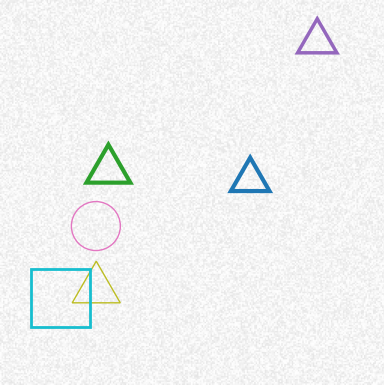[{"shape": "triangle", "thickness": 3, "radius": 0.29, "center": [0.65, 0.533]}, {"shape": "triangle", "thickness": 3, "radius": 0.33, "center": [0.282, 0.559]}, {"shape": "triangle", "thickness": 2.5, "radius": 0.29, "center": [0.824, 0.892]}, {"shape": "circle", "thickness": 1, "radius": 0.32, "center": [0.249, 0.413]}, {"shape": "triangle", "thickness": 1, "radius": 0.36, "center": [0.25, 0.249]}, {"shape": "square", "thickness": 2, "radius": 0.38, "center": [0.157, 0.226]}]